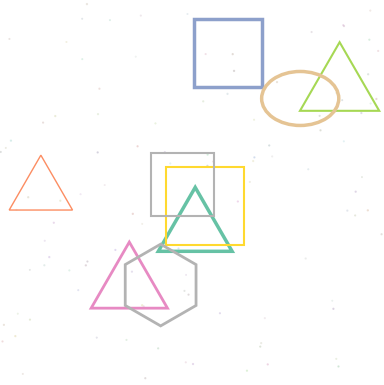[{"shape": "triangle", "thickness": 2.5, "radius": 0.55, "center": [0.507, 0.403]}, {"shape": "triangle", "thickness": 1, "radius": 0.47, "center": [0.106, 0.502]}, {"shape": "square", "thickness": 2.5, "radius": 0.44, "center": [0.592, 0.863]}, {"shape": "triangle", "thickness": 2, "radius": 0.57, "center": [0.336, 0.257]}, {"shape": "triangle", "thickness": 1.5, "radius": 0.59, "center": [0.882, 0.772]}, {"shape": "square", "thickness": 1.5, "radius": 0.51, "center": [0.534, 0.465]}, {"shape": "oval", "thickness": 2.5, "radius": 0.5, "center": [0.78, 0.744]}, {"shape": "square", "thickness": 1.5, "radius": 0.41, "center": [0.474, 0.521]}, {"shape": "hexagon", "thickness": 2, "radius": 0.53, "center": [0.417, 0.26]}]